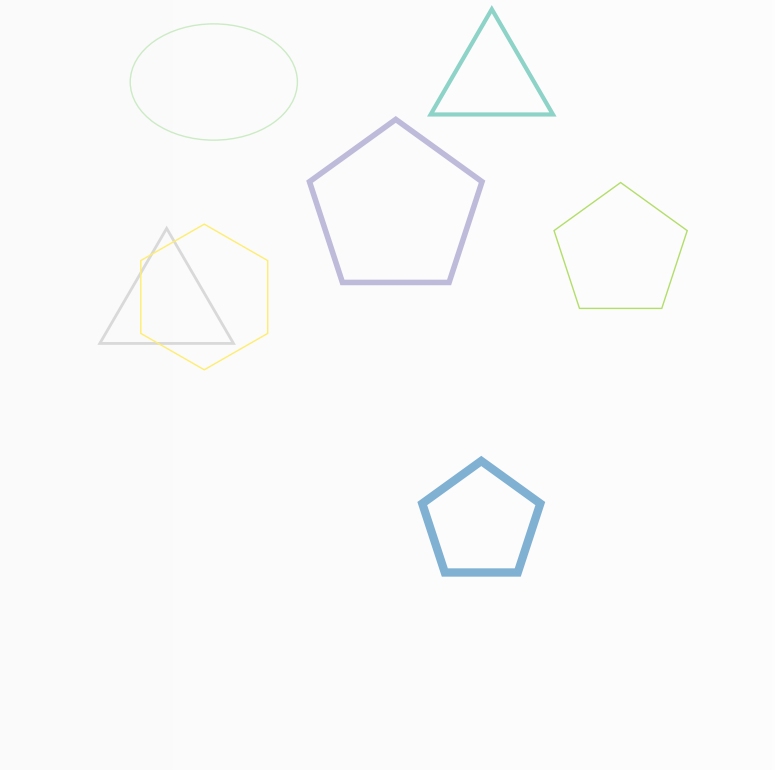[{"shape": "triangle", "thickness": 1.5, "radius": 0.46, "center": [0.635, 0.897]}, {"shape": "pentagon", "thickness": 2, "radius": 0.59, "center": [0.511, 0.728]}, {"shape": "pentagon", "thickness": 3, "radius": 0.4, "center": [0.621, 0.321]}, {"shape": "pentagon", "thickness": 0.5, "radius": 0.45, "center": [0.801, 0.673]}, {"shape": "triangle", "thickness": 1, "radius": 0.5, "center": [0.215, 0.604]}, {"shape": "oval", "thickness": 0.5, "radius": 0.54, "center": [0.276, 0.893]}, {"shape": "hexagon", "thickness": 0.5, "radius": 0.47, "center": [0.264, 0.614]}]